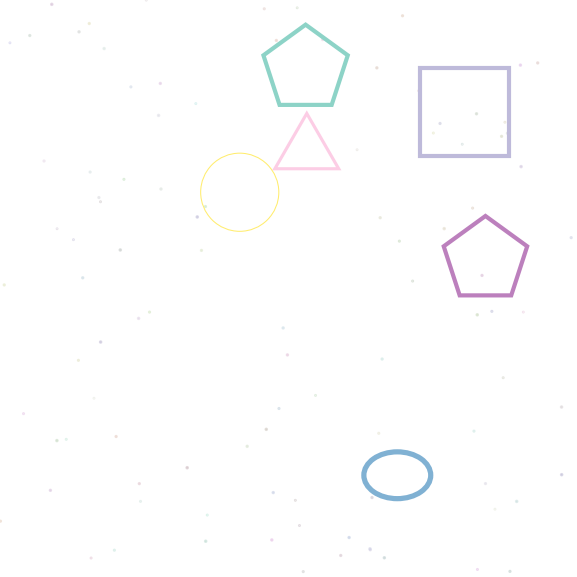[{"shape": "pentagon", "thickness": 2, "radius": 0.38, "center": [0.529, 0.88]}, {"shape": "square", "thickness": 2, "radius": 0.38, "center": [0.804, 0.805]}, {"shape": "oval", "thickness": 2.5, "radius": 0.29, "center": [0.688, 0.176]}, {"shape": "triangle", "thickness": 1.5, "radius": 0.32, "center": [0.531, 0.739]}, {"shape": "pentagon", "thickness": 2, "radius": 0.38, "center": [0.841, 0.549]}, {"shape": "circle", "thickness": 0.5, "radius": 0.34, "center": [0.415, 0.666]}]